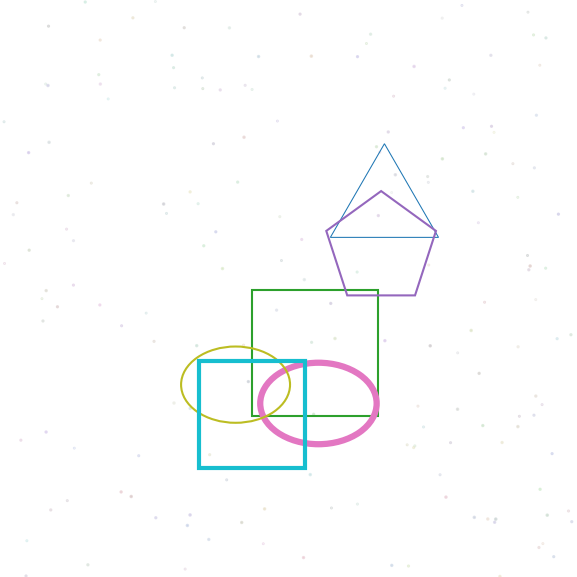[{"shape": "triangle", "thickness": 0.5, "radius": 0.54, "center": [0.666, 0.642]}, {"shape": "square", "thickness": 1, "radius": 0.55, "center": [0.546, 0.388]}, {"shape": "pentagon", "thickness": 1, "radius": 0.5, "center": [0.66, 0.568]}, {"shape": "oval", "thickness": 3, "radius": 0.5, "center": [0.551, 0.3]}, {"shape": "oval", "thickness": 1, "radius": 0.47, "center": [0.408, 0.333]}, {"shape": "square", "thickness": 2, "radius": 0.46, "center": [0.436, 0.281]}]